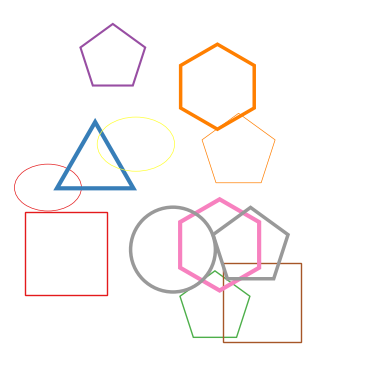[{"shape": "oval", "thickness": 0.5, "radius": 0.43, "center": [0.124, 0.513]}, {"shape": "square", "thickness": 1, "radius": 0.54, "center": [0.172, 0.342]}, {"shape": "triangle", "thickness": 3, "radius": 0.57, "center": [0.247, 0.568]}, {"shape": "pentagon", "thickness": 1, "radius": 0.48, "center": [0.558, 0.201]}, {"shape": "pentagon", "thickness": 1.5, "radius": 0.44, "center": [0.293, 0.849]}, {"shape": "pentagon", "thickness": 0.5, "radius": 0.5, "center": [0.62, 0.606]}, {"shape": "hexagon", "thickness": 2.5, "radius": 0.55, "center": [0.565, 0.775]}, {"shape": "oval", "thickness": 0.5, "radius": 0.5, "center": [0.353, 0.626]}, {"shape": "square", "thickness": 1, "radius": 0.51, "center": [0.681, 0.214]}, {"shape": "hexagon", "thickness": 3, "radius": 0.59, "center": [0.57, 0.364]}, {"shape": "circle", "thickness": 2.5, "radius": 0.55, "center": [0.449, 0.352]}, {"shape": "pentagon", "thickness": 2.5, "radius": 0.51, "center": [0.651, 0.359]}]